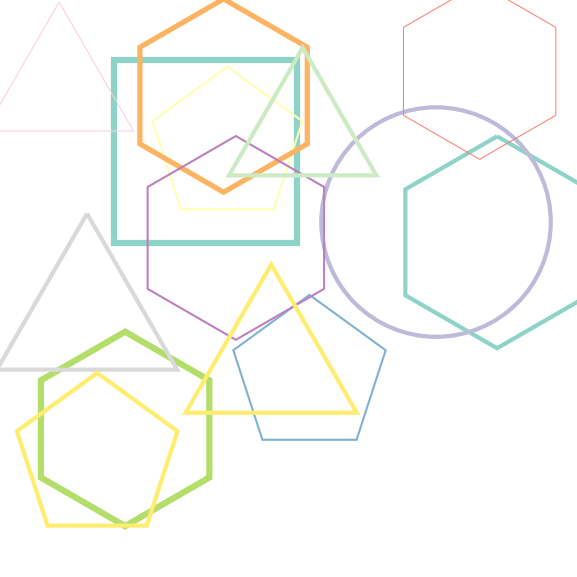[{"shape": "hexagon", "thickness": 2, "radius": 0.92, "center": [0.861, 0.58]}, {"shape": "square", "thickness": 3, "radius": 0.79, "center": [0.355, 0.737]}, {"shape": "pentagon", "thickness": 1, "radius": 0.68, "center": [0.394, 0.747]}, {"shape": "circle", "thickness": 2, "radius": 0.99, "center": [0.755, 0.615]}, {"shape": "hexagon", "thickness": 0.5, "radius": 0.76, "center": [0.831, 0.876]}, {"shape": "pentagon", "thickness": 1, "radius": 0.69, "center": [0.536, 0.35]}, {"shape": "hexagon", "thickness": 2.5, "radius": 0.84, "center": [0.387, 0.834]}, {"shape": "hexagon", "thickness": 3, "radius": 0.84, "center": [0.217, 0.256]}, {"shape": "triangle", "thickness": 0.5, "radius": 0.74, "center": [0.102, 0.847]}, {"shape": "triangle", "thickness": 2, "radius": 0.9, "center": [0.151, 0.449]}, {"shape": "hexagon", "thickness": 1, "radius": 0.88, "center": [0.408, 0.587]}, {"shape": "triangle", "thickness": 2, "radius": 0.74, "center": [0.524, 0.769]}, {"shape": "pentagon", "thickness": 2, "radius": 0.73, "center": [0.168, 0.207]}, {"shape": "triangle", "thickness": 2, "radius": 0.86, "center": [0.47, 0.37]}]